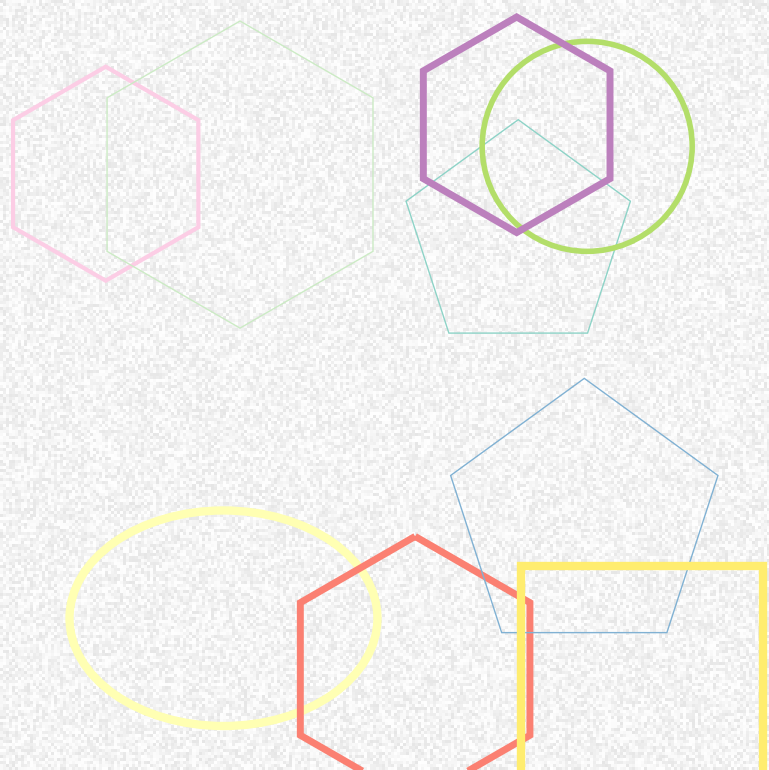[{"shape": "pentagon", "thickness": 0.5, "radius": 0.77, "center": [0.673, 0.691]}, {"shape": "oval", "thickness": 3, "radius": 1.0, "center": [0.29, 0.197]}, {"shape": "hexagon", "thickness": 2.5, "radius": 0.86, "center": [0.539, 0.131]}, {"shape": "pentagon", "thickness": 0.5, "radius": 0.91, "center": [0.759, 0.326]}, {"shape": "circle", "thickness": 2, "radius": 0.68, "center": [0.763, 0.81]}, {"shape": "hexagon", "thickness": 1.5, "radius": 0.69, "center": [0.137, 0.774]}, {"shape": "hexagon", "thickness": 2.5, "radius": 0.7, "center": [0.671, 0.838]}, {"shape": "hexagon", "thickness": 0.5, "radius": 1.0, "center": [0.312, 0.773]}, {"shape": "square", "thickness": 3, "radius": 0.79, "center": [0.834, 0.108]}]